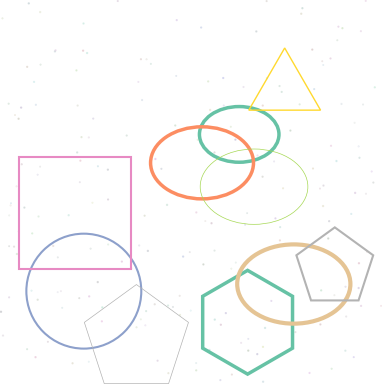[{"shape": "oval", "thickness": 2.5, "radius": 0.52, "center": [0.621, 0.651]}, {"shape": "hexagon", "thickness": 2.5, "radius": 0.67, "center": [0.643, 0.163]}, {"shape": "oval", "thickness": 2.5, "radius": 0.67, "center": [0.525, 0.577]}, {"shape": "circle", "thickness": 1.5, "radius": 0.75, "center": [0.218, 0.244]}, {"shape": "square", "thickness": 1.5, "radius": 0.73, "center": [0.194, 0.446]}, {"shape": "oval", "thickness": 0.5, "radius": 0.7, "center": [0.66, 0.515]}, {"shape": "triangle", "thickness": 1, "radius": 0.54, "center": [0.739, 0.768]}, {"shape": "oval", "thickness": 3, "radius": 0.74, "center": [0.763, 0.262]}, {"shape": "pentagon", "thickness": 0.5, "radius": 0.71, "center": [0.354, 0.119]}, {"shape": "pentagon", "thickness": 1.5, "radius": 0.52, "center": [0.87, 0.305]}]